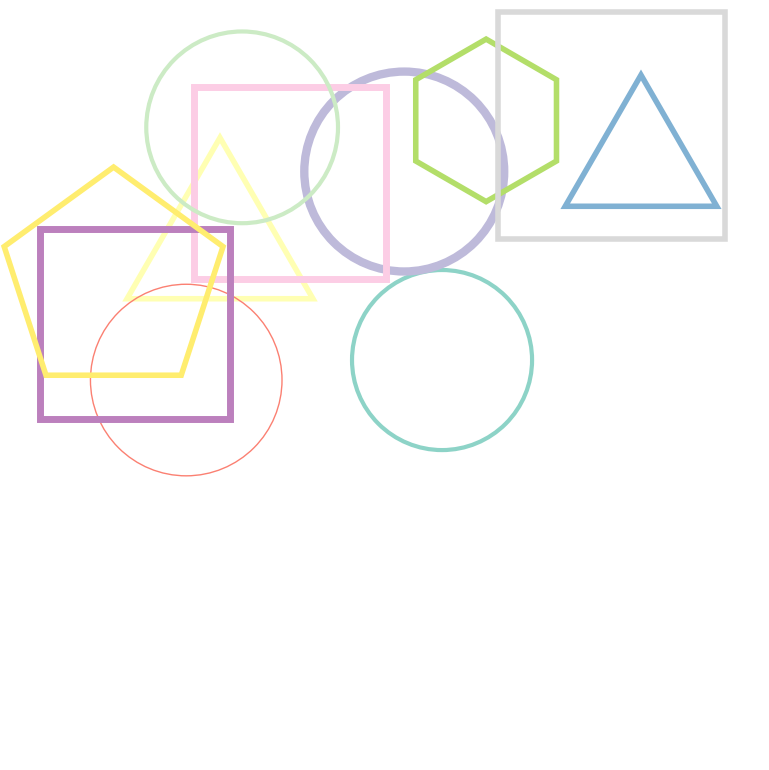[{"shape": "circle", "thickness": 1.5, "radius": 0.58, "center": [0.574, 0.532]}, {"shape": "triangle", "thickness": 2, "radius": 0.7, "center": [0.286, 0.682]}, {"shape": "circle", "thickness": 3, "radius": 0.65, "center": [0.525, 0.777]}, {"shape": "circle", "thickness": 0.5, "radius": 0.62, "center": [0.242, 0.506]}, {"shape": "triangle", "thickness": 2, "radius": 0.57, "center": [0.832, 0.789]}, {"shape": "hexagon", "thickness": 2, "radius": 0.53, "center": [0.631, 0.844]}, {"shape": "square", "thickness": 2.5, "radius": 0.62, "center": [0.376, 0.763]}, {"shape": "square", "thickness": 2, "radius": 0.74, "center": [0.794, 0.837]}, {"shape": "square", "thickness": 2.5, "radius": 0.62, "center": [0.175, 0.579]}, {"shape": "circle", "thickness": 1.5, "radius": 0.62, "center": [0.314, 0.835]}, {"shape": "pentagon", "thickness": 2, "radius": 0.75, "center": [0.148, 0.634]}]